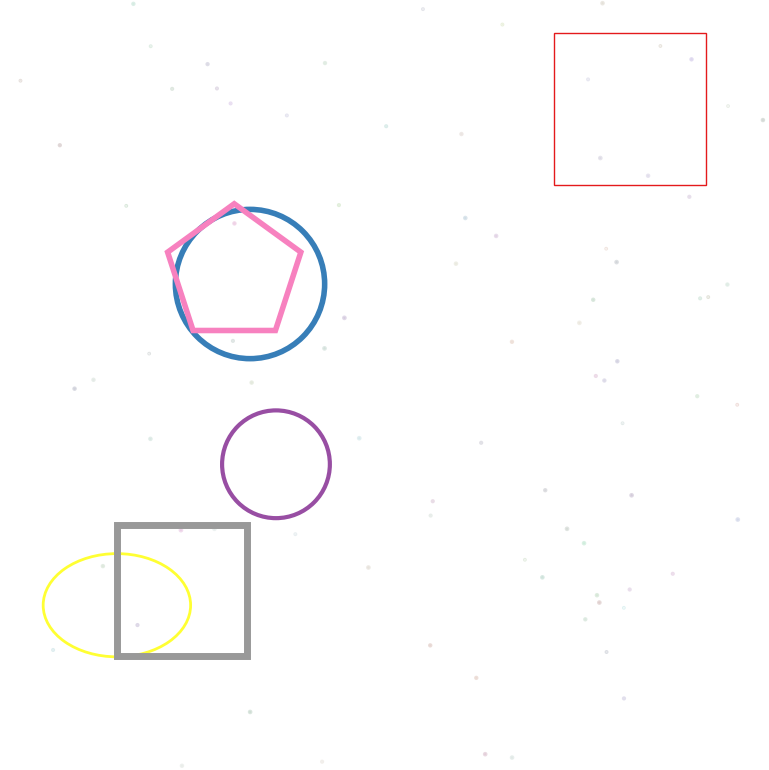[{"shape": "square", "thickness": 0.5, "radius": 0.49, "center": [0.818, 0.858]}, {"shape": "circle", "thickness": 2, "radius": 0.48, "center": [0.325, 0.631]}, {"shape": "circle", "thickness": 1.5, "radius": 0.35, "center": [0.358, 0.397]}, {"shape": "oval", "thickness": 1, "radius": 0.48, "center": [0.152, 0.214]}, {"shape": "pentagon", "thickness": 2, "radius": 0.45, "center": [0.304, 0.644]}, {"shape": "square", "thickness": 2.5, "radius": 0.42, "center": [0.236, 0.233]}]